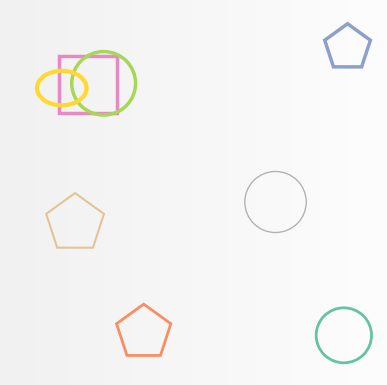[{"shape": "circle", "thickness": 2, "radius": 0.36, "center": [0.887, 0.129]}, {"shape": "pentagon", "thickness": 2, "radius": 0.37, "center": [0.371, 0.136]}, {"shape": "pentagon", "thickness": 2.5, "radius": 0.31, "center": [0.897, 0.876]}, {"shape": "square", "thickness": 2.5, "radius": 0.38, "center": [0.227, 0.781]}, {"shape": "circle", "thickness": 2.5, "radius": 0.41, "center": [0.267, 0.784]}, {"shape": "oval", "thickness": 3, "radius": 0.32, "center": [0.159, 0.771]}, {"shape": "pentagon", "thickness": 1.5, "radius": 0.39, "center": [0.194, 0.42]}, {"shape": "circle", "thickness": 1, "radius": 0.4, "center": [0.711, 0.475]}]